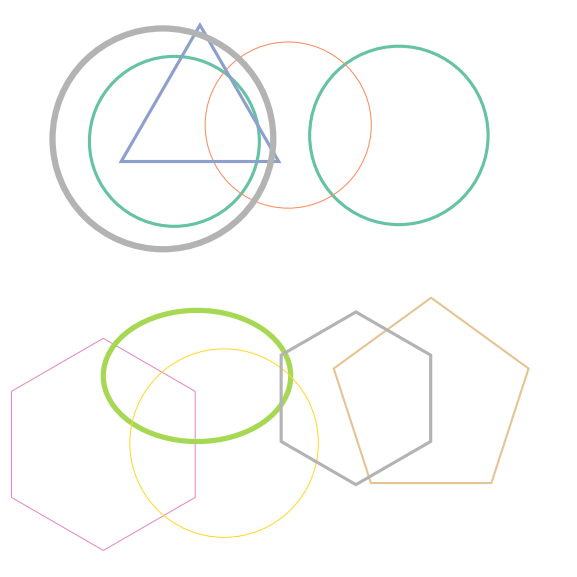[{"shape": "circle", "thickness": 1.5, "radius": 0.74, "center": [0.302, 0.754]}, {"shape": "circle", "thickness": 1.5, "radius": 0.77, "center": [0.691, 0.765]}, {"shape": "circle", "thickness": 0.5, "radius": 0.72, "center": [0.499, 0.783]}, {"shape": "triangle", "thickness": 1.5, "radius": 0.79, "center": [0.346, 0.798]}, {"shape": "hexagon", "thickness": 0.5, "radius": 0.92, "center": [0.179, 0.23]}, {"shape": "oval", "thickness": 2.5, "radius": 0.81, "center": [0.341, 0.348]}, {"shape": "circle", "thickness": 0.5, "radius": 0.82, "center": [0.388, 0.232]}, {"shape": "pentagon", "thickness": 1, "radius": 0.89, "center": [0.747, 0.306]}, {"shape": "circle", "thickness": 3, "radius": 0.96, "center": [0.282, 0.759]}, {"shape": "hexagon", "thickness": 1.5, "radius": 0.75, "center": [0.616, 0.309]}]